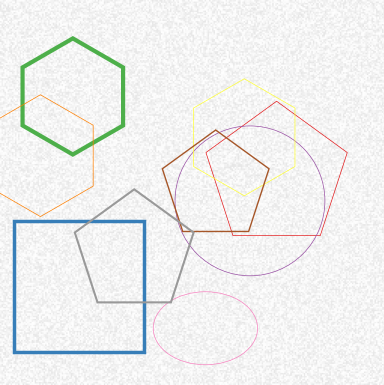[{"shape": "pentagon", "thickness": 0.5, "radius": 0.96, "center": [0.718, 0.544]}, {"shape": "square", "thickness": 2.5, "radius": 0.85, "center": [0.205, 0.257]}, {"shape": "hexagon", "thickness": 3, "radius": 0.75, "center": [0.189, 0.749]}, {"shape": "circle", "thickness": 0.5, "radius": 0.97, "center": [0.649, 0.478]}, {"shape": "hexagon", "thickness": 0.5, "radius": 0.79, "center": [0.105, 0.596]}, {"shape": "hexagon", "thickness": 0.5, "radius": 0.76, "center": [0.634, 0.643]}, {"shape": "pentagon", "thickness": 1, "radius": 0.73, "center": [0.56, 0.517]}, {"shape": "oval", "thickness": 0.5, "radius": 0.68, "center": [0.534, 0.147]}, {"shape": "pentagon", "thickness": 1.5, "radius": 0.81, "center": [0.349, 0.346]}]